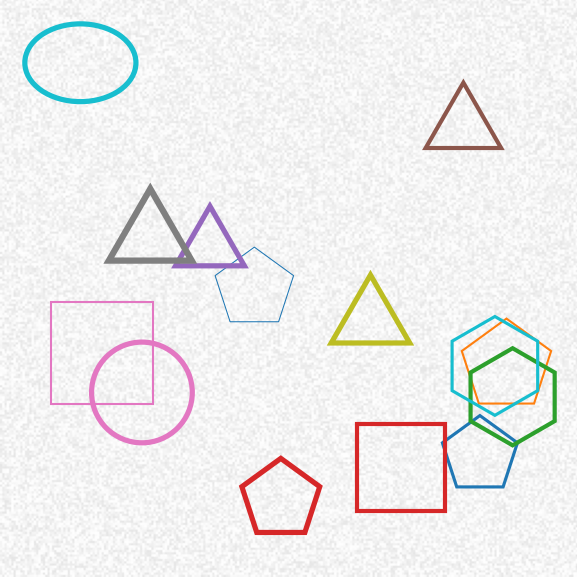[{"shape": "pentagon", "thickness": 1.5, "radius": 0.34, "center": [0.831, 0.211]}, {"shape": "pentagon", "thickness": 0.5, "radius": 0.36, "center": [0.44, 0.5]}, {"shape": "pentagon", "thickness": 1, "radius": 0.41, "center": [0.877, 0.366]}, {"shape": "hexagon", "thickness": 2, "radius": 0.42, "center": [0.888, 0.312]}, {"shape": "pentagon", "thickness": 2.5, "radius": 0.35, "center": [0.486, 0.134]}, {"shape": "square", "thickness": 2, "radius": 0.38, "center": [0.695, 0.19]}, {"shape": "triangle", "thickness": 2.5, "radius": 0.34, "center": [0.364, 0.573]}, {"shape": "triangle", "thickness": 2, "radius": 0.38, "center": [0.802, 0.781]}, {"shape": "square", "thickness": 1, "radius": 0.44, "center": [0.177, 0.388]}, {"shape": "circle", "thickness": 2.5, "radius": 0.44, "center": [0.246, 0.32]}, {"shape": "triangle", "thickness": 3, "radius": 0.41, "center": [0.26, 0.589]}, {"shape": "triangle", "thickness": 2.5, "radius": 0.39, "center": [0.642, 0.444]}, {"shape": "oval", "thickness": 2.5, "radius": 0.48, "center": [0.139, 0.89]}, {"shape": "hexagon", "thickness": 1.5, "radius": 0.43, "center": [0.857, 0.366]}]